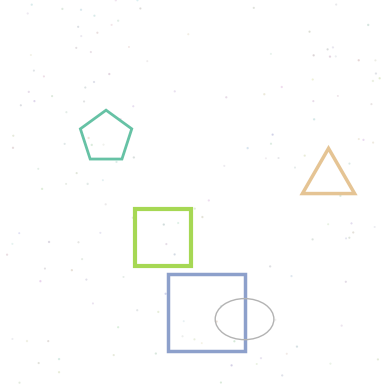[{"shape": "pentagon", "thickness": 2, "radius": 0.35, "center": [0.275, 0.644]}, {"shape": "square", "thickness": 2.5, "radius": 0.5, "center": [0.537, 0.189]}, {"shape": "square", "thickness": 3, "radius": 0.36, "center": [0.422, 0.383]}, {"shape": "triangle", "thickness": 2.5, "radius": 0.39, "center": [0.853, 0.536]}, {"shape": "oval", "thickness": 1, "radius": 0.38, "center": [0.635, 0.171]}]